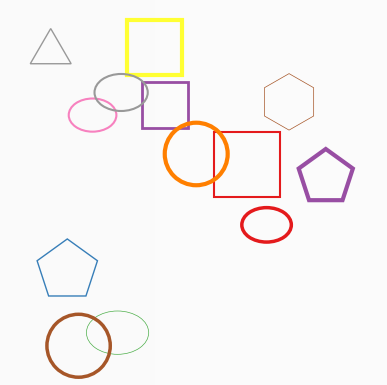[{"shape": "square", "thickness": 1.5, "radius": 0.42, "center": [0.637, 0.573]}, {"shape": "oval", "thickness": 2.5, "radius": 0.32, "center": [0.688, 0.416]}, {"shape": "pentagon", "thickness": 1, "radius": 0.41, "center": [0.174, 0.297]}, {"shape": "oval", "thickness": 0.5, "radius": 0.4, "center": [0.303, 0.136]}, {"shape": "pentagon", "thickness": 3, "radius": 0.37, "center": [0.841, 0.539]}, {"shape": "square", "thickness": 2, "radius": 0.3, "center": [0.425, 0.728]}, {"shape": "circle", "thickness": 3, "radius": 0.41, "center": [0.506, 0.6]}, {"shape": "square", "thickness": 3, "radius": 0.35, "center": [0.399, 0.877]}, {"shape": "hexagon", "thickness": 0.5, "radius": 0.37, "center": [0.746, 0.735]}, {"shape": "circle", "thickness": 2.5, "radius": 0.41, "center": [0.203, 0.102]}, {"shape": "oval", "thickness": 1.5, "radius": 0.31, "center": [0.239, 0.701]}, {"shape": "triangle", "thickness": 1, "radius": 0.3, "center": [0.131, 0.865]}, {"shape": "oval", "thickness": 1.5, "radius": 0.34, "center": [0.313, 0.76]}]